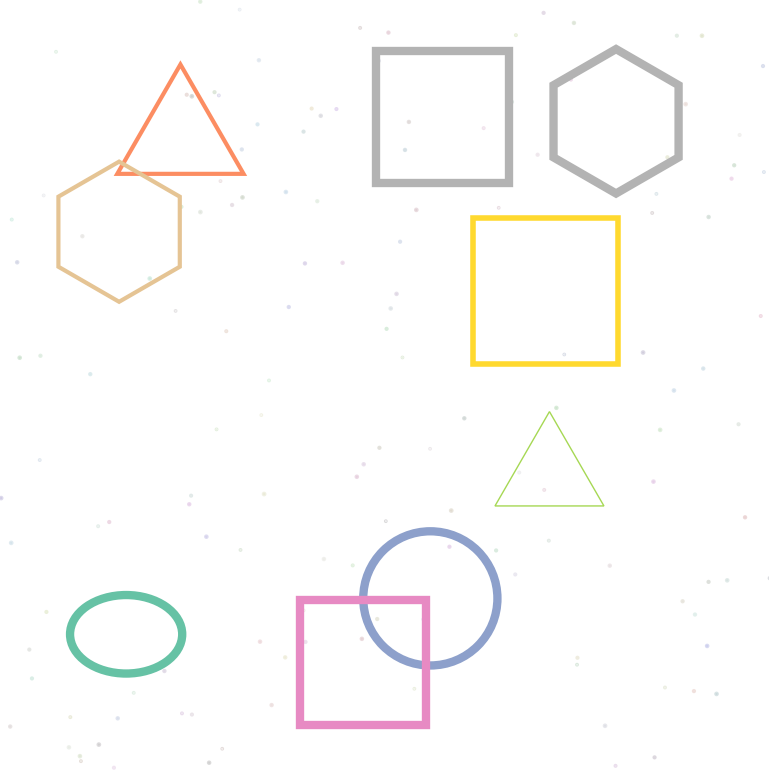[{"shape": "oval", "thickness": 3, "radius": 0.36, "center": [0.164, 0.176]}, {"shape": "triangle", "thickness": 1.5, "radius": 0.47, "center": [0.234, 0.822]}, {"shape": "circle", "thickness": 3, "radius": 0.44, "center": [0.559, 0.223]}, {"shape": "square", "thickness": 3, "radius": 0.41, "center": [0.471, 0.14]}, {"shape": "triangle", "thickness": 0.5, "radius": 0.41, "center": [0.714, 0.384]}, {"shape": "square", "thickness": 2, "radius": 0.47, "center": [0.708, 0.622]}, {"shape": "hexagon", "thickness": 1.5, "radius": 0.46, "center": [0.155, 0.699]}, {"shape": "square", "thickness": 3, "radius": 0.43, "center": [0.575, 0.848]}, {"shape": "hexagon", "thickness": 3, "radius": 0.47, "center": [0.8, 0.842]}]